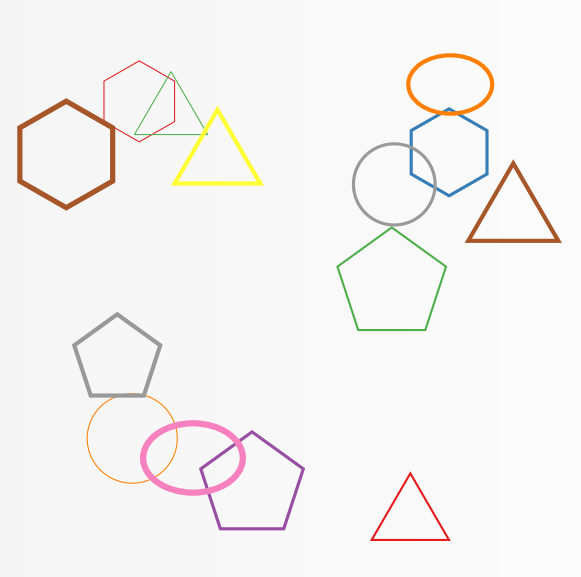[{"shape": "hexagon", "thickness": 0.5, "radius": 0.35, "center": [0.24, 0.824]}, {"shape": "triangle", "thickness": 1, "radius": 0.38, "center": [0.706, 0.103]}, {"shape": "hexagon", "thickness": 1.5, "radius": 0.38, "center": [0.773, 0.735]}, {"shape": "triangle", "thickness": 0.5, "radius": 0.36, "center": [0.294, 0.802]}, {"shape": "pentagon", "thickness": 1, "radius": 0.49, "center": [0.674, 0.507]}, {"shape": "pentagon", "thickness": 1.5, "radius": 0.46, "center": [0.434, 0.159]}, {"shape": "circle", "thickness": 0.5, "radius": 0.39, "center": [0.227, 0.24]}, {"shape": "oval", "thickness": 2, "radius": 0.36, "center": [0.775, 0.853]}, {"shape": "triangle", "thickness": 2, "radius": 0.43, "center": [0.374, 0.724]}, {"shape": "hexagon", "thickness": 2.5, "radius": 0.46, "center": [0.114, 0.732]}, {"shape": "triangle", "thickness": 2, "radius": 0.45, "center": [0.883, 0.627]}, {"shape": "oval", "thickness": 3, "radius": 0.43, "center": [0.332, 0.206]}, {"shape": "pentagon", "thickness": 2, "radius": 0.39, "center": [0.202, 0.377]}, {"shape": "circle", "thickness": 1.5, "radius": 0.35, "center": [0.678, 0.68]}]